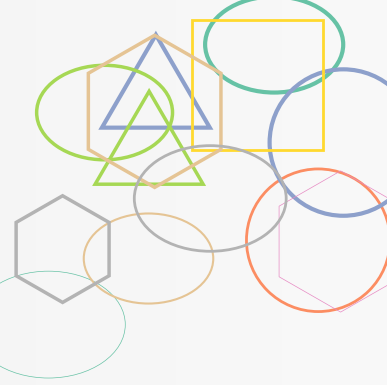[{"shape": "oval", "thickness": 0.5, "radius": 0.99, "center": [0.125, 0.157]}, {"shape": "oval", "thickness": 3, "radius": 0.89, "center": [0.708, 0.884]}, {"shape": "circle", "thickness": 2, "radius": 0.93, "center": [0.821, 0.376]}, {"shape": "circle", "thickness": 3, "radius": 0.95, "center": [0.886, 0.63]}, {"shape": "triangle", "thickness": 3, "radius": 0.8, "center": [0.402, 0.749]}, {"shape": "hexagon", "thickness": 0.5, "radius": 0.92, "center": [0.879, 0.373]}, {"shape": "oval", "thickness": 2.5, "radius": 0.88, "center": [0.27, 0.708]}, {"shape": "triangle", "thickness": 2.5, "radius": 0.8, "center": [0.385, 0.602]}, {"shape": "square", "thickness": 2, "radius": 0.85, "center": [0.664, 0.779]}, {"shape": "oval", "thickness": 1.5, "radius": 0.84, "center": [0.383, 0.329]}, {"shape": "hexagon", "thickness": 2.5, "radius": 0.99, "center": [0.399, 0.711]}, {"shape": "hexagon", "thickness": 2.5, "radius": 0.69, "center": [0.162, 0.353]}, {"shape": "oval", "thickness": 2, "radius": 0.98, "center": [0.543, 0.485]}]